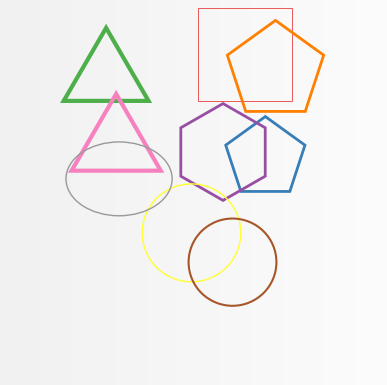[{"shape": "square", "thickness": 0.5, "radius": 0.61, "center": [0.632, 0.858]}, {"shape": "pentagon", "thickness": 2, "radius": 0.54, "center": [0.685, 0.59]}, {"shape": "triangle", "thickness": 3, "radius": 0.63, "center": [0.274, 0.801]}, {"shape": "hexagon", "thickness": 2, "radius": 0.63, "center": [0.576, 0.605]}, {"shape": "pentagon", "thickness": 2, "radius": 0.65, "center": [0.711, 0.816]}, {"shape": "circle", "thickness": 1, "radius": 0.64, "center": [0.494, 0.395]}, {"shape": "circle", "thickness": 1.5, "radius": 0.57, "center": [0.6, 0.319]}, {"shape": "triangle", "thickness": 3, "radius": 0.66, "center": [0.3, 0.623]}, {"shape": "oval", "thickness": 1, "radius": 0.68, "center": [0.307, 0.535]}]